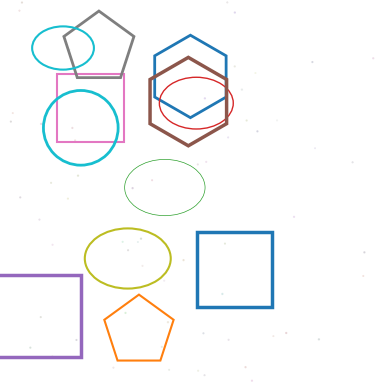[{"shape": "square", "thickness": 2.5, "radius": 0.49, "center": [0.609, 0.3]}, {"shape": "hexagon", "thickness": 2, "radius": 0.54, "center": [0.495, 0.801]}, {"shape": "pentagon", "thickness": 1.5, "radius": 0.47, "center": [0.361, 0.14]}, {"shape": "oval", "thickness": 0.5, "radius": 0.52, "center": [0.428, 0.513]}, {"shape": "oval", "thickness": 1, "radius": 0.48, "center": [0.51, 0.732]}, {"shape": "square", "thickness": 2.5, "radius": 0.54, "center": [0.103, 0.179]}, {"shape": "hexagon", "thickness": 2.5, "radius": 0.57, "center": [0.489, 0.736]}, {"shape": "square", "thickness": 1.5, "radius": 0.44, "center": [0.235, 0.72]}, {"shape": "pentagon", "thickness": 2, "radius": 0.48, "center": [0.257, 0.876]}, {"shape": "oval", "thickness": 1.5, "radius": 0.56, "center": [0.332, 0.329]}, {"shape": "circle", "thickness": 2, "radius": 0.49, "center": [0.21, 0.668]}, {"shape": "oval", "thickness": 1.5, "radius": 0.4, "center": [0.164, 0.875]}]